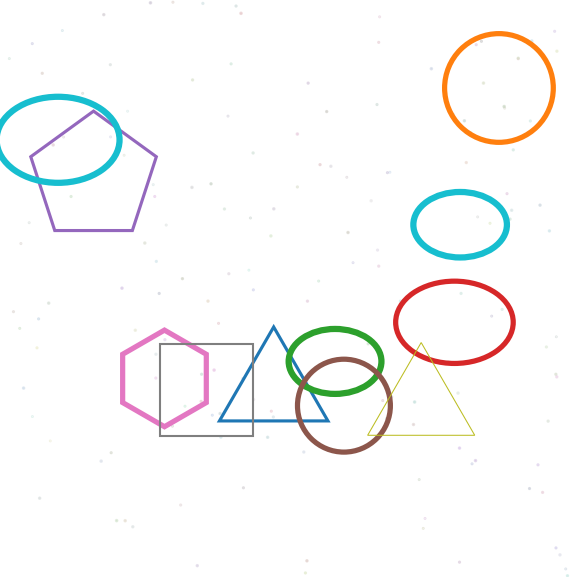[{"shape": "triangle", "thickness": 1.5, "radius": 0.54, "center": [0.474, 0.324]}, {"shape": "circle", "thickness": 2.5, "radius": 0.47, "center": [0.864, 0.847]}, {"shape": "oval", "thickness": 3, "radius": 0.4, "center": [0.58, 0.373]}, {"shape": "oval", "thickness": 2.5, "radius": 0.51, "center": [0.787, 0.441]}, {"shape": "pentagon", "thickness": 1.5, "radius": 0.57, "center": [0.162, 0.692]}, {"shape": "circle", "thickness": 2.5, "radius": 0.4, "center": [0.596, 0.297]}, {"shape": "hexagon", "thickness": 2.5, "radius": 0.42, "center": [0.285, 0.344]}, {"shape": "square", "thickness": 1, "radius": 0.4, "center": [0.358, 0.324]}, {"shape": "triangle", "thickness": 0.5, "radius": 0.54, "center": [0.729, 0.299]}, {"shape": "oval", "thickness": 3, "radius": 0.53, "center": [0.101, 0.757]}, {"shape": "oval", "thickness": 3, "radius": 0.41, "center": [0.797, 0.61]}]